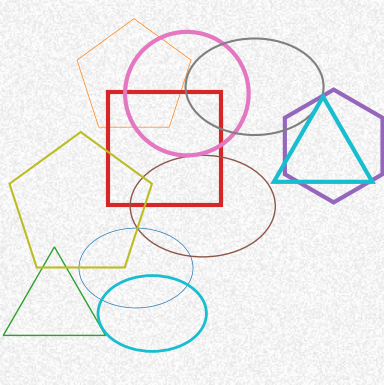[{"shape": "oval", "thickness": 0.5, "radius": 0.74, "center": [0.353, 0.304]}, {"shape": "pentagon", "thickness": 0.5, "radius": 0.78, "center": [0.348, 0.796]}, {"shape": "triangle", "thickness": 1, "radius": 0.77, "center": [0.141, 0.205]}, {"shape": "square", "thickness": 3, "radius": 0.73, "center": [0.428, 0.614]}, {"shape": "hexagon", "thickness": 3, "radius": 0.73, "center": [0.867, 0.621]}, {"shape": "oval", "thickness": 1, "radius": 0.94, "center": [0.527, 0.465]}, {"shape": "circle", "thickness": 3, "radius": 0.8, "center": [0.485, 0.757]}, {"shape": "oval", "thickness": 1.5, "radius": 0.9, "center": [0.661, 0.775]}, {"shape": "pentagon", "thickness": 1.5, "radius": 0.97, "center": [0.21, 0.463]}, {"shape": "oval", "thickness": 2, "radius": 0.7, "center": [0.395, 0.186]}, {"shape": "triangle", "thickness": 3, "radius": 0.74, "center": [0.839, 0.601]}]